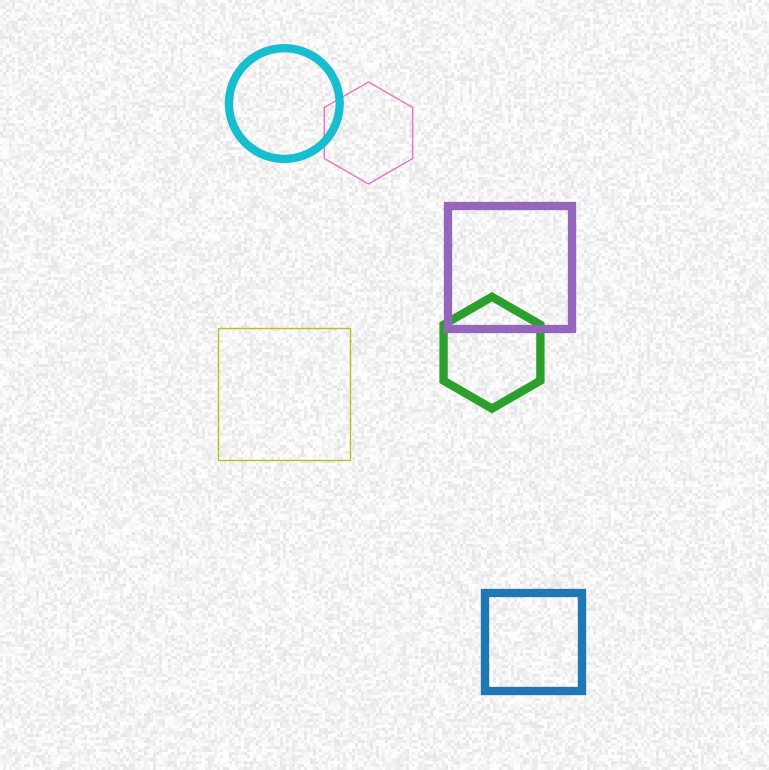[{"shape": "square", "thickness": 3, "radius": 0.32, "center": [0.693, 0.166]}, {"shape": "hexagon", "thickness": 3, "radius": 0.36, "center": [0.639, 0.542]}, {"shape": "square", "thickness": 3, "radius": 0.4, "center": [0.662, 0.653]}, {"shape": "hexagon", "thickness": 0.5, "radius": 0.33, "center": [0.479, 0.827]}, {"shape": "square", "thickness": 0.5, "radius": 0.43, "center": [0.369, 0.488]}, {"shape": "circle", "thickness": 3, "radius": 0.36, "center": [0.369, 0.866]}]